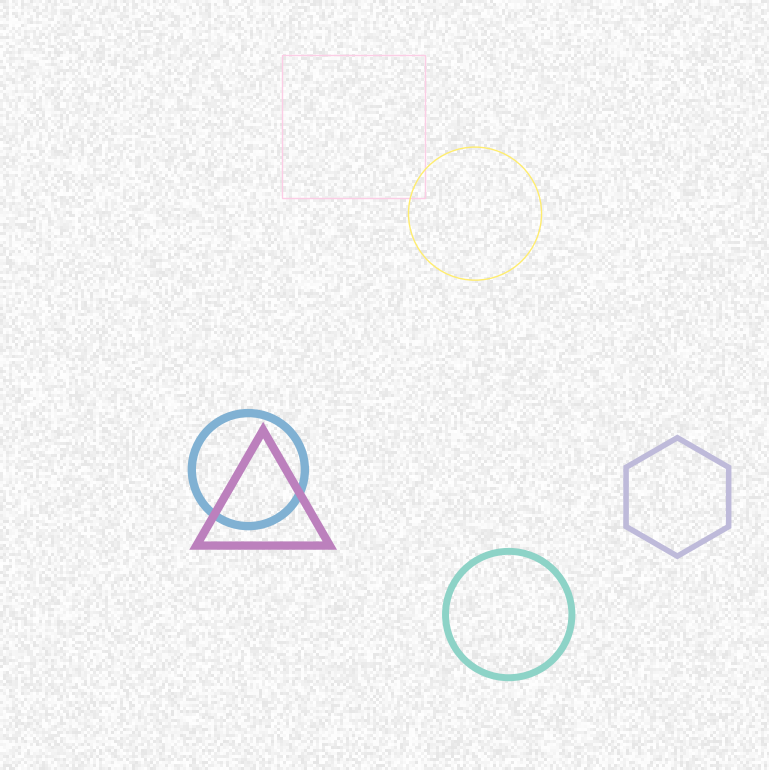[{"shape": "circle", "thickness": 2.5, "radius": 0.41, "center": [0.661, 0.202]}, {"shape": "hexagon", "thickness": 2, "radius": 0.38, "center": [0.88, 0.355]}, {"shape": "circle", "thickness": 3, "radius": 0.37, "center": [0.323, 0.39]}, {"shape": "square", "thickness": 0.5, "radius": 0.46, "center": [0.46, 0.836]}, {"shape": "triangle", "thickness": 3, "radius": 0.5, "center": [0.342, 0.341]}, {"shape": "circle", "thickness": 0.5, "radius": 0.43, "center": [0.617, 0.723]}]